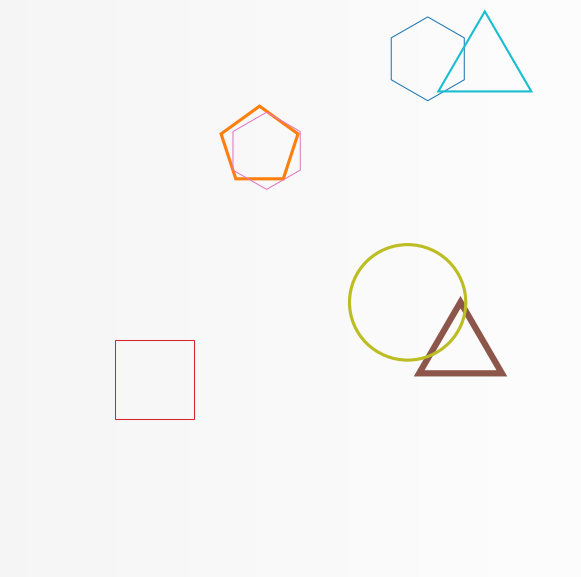[{"shape": "hexagon", "thickness": 0.5, "radius": 0.36, "center": [0.736, 0.897]}, {"shape": "pentagon", "thickness": 1.5, "radius": 0.35, "center": [0.447, 0.746]}, {"shape": "square", "thickness": 0.5, "radius": 0.34, "center": [0.265, 0.342]}, {"shape": "triangle", "thickness": 3, "radius": 0.41, "center": [0.792, 0.394]}, {"shape": "hexagon", "thickness": 0.5, "radius": 0.33, "center": [0.459, 0.738]}, {"shape": "circle", "thickness": 1.5, "radius": 0.5, "center": [0.701, 0.476]}, {"shape": "triangle", "thickness": 1, "radius": 0.46, "center": [0.834, 0.887]}]